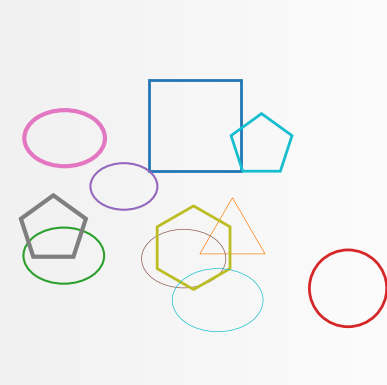[{"shape": "square", "thickness": 2, "radius": 0.59, "center": [0.503, 0.674]}, {"shape": "triangle", "thickness": 0.5, "radius": 0.49, "center": [0.6, 0.389]}, {"shape": "oval", "thickness": 1.5, "radius": 0.52, "center": [0.165, 0.336]}, {"shape": "circle", "thickness": 2, "radius": 0.5, "center": [0.898, 0.251]}, {"shape": "oval", "thickness": 1.5, "radius": 0.43, "center": [0.32, 0.516]}, {"shape": "oval", "thickness": 0.5, "radius": 0.54, "center": [0.474, 0.328]}, {"shape": "oval", "thickness": 3, "radius": 0.52, "center": [0.167, 0.641]}, {"shape": "pentagon", "thickness": 3, "radius": 0.44, "center": [0.138, 0.404]}, {"shape": "hexagon", "thickness": 2, "radius": 0.54, "center": [0.5, 0.357]}, {"shape": "pentagon", "thickness": 2, "radius": 0.41, "center": [0.675, 0.622]}, {"shape": "oval", "thickness": 0.5, "radius": 0.59, "center": [0.562, 0.22]}]